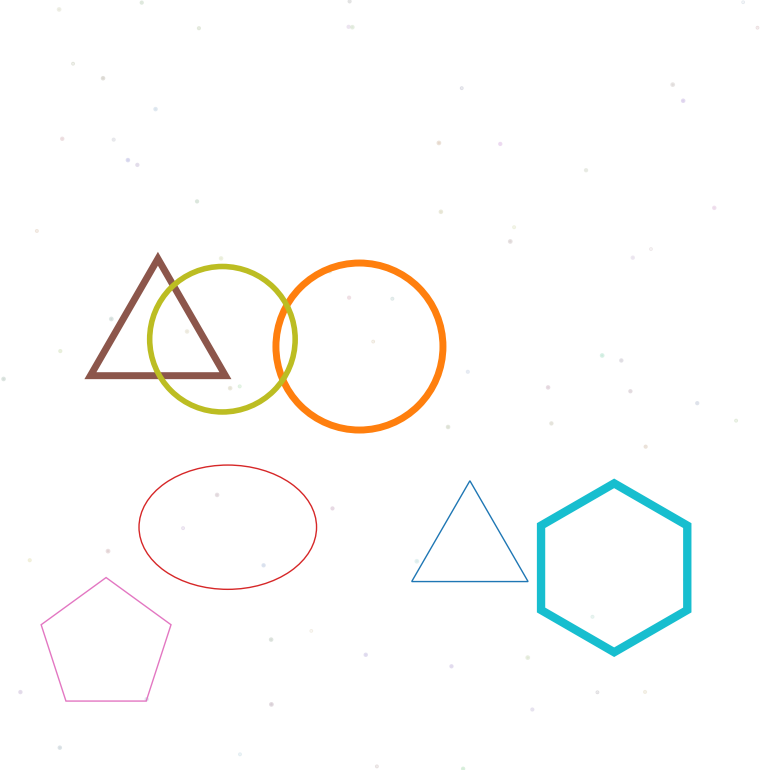[{"shape": "triangle", "thickness": 0.5, "radius": 0.44, "center": [0.61, 0.288]}, {"shape": "circle", "thickness": 2.5, "radius": 0.54, "center": [0.467, 0.55]}, {"shape": "oval", "thickness": 0.5, "radius": 0.58, "center": [0.296, 0.315]}, {"shape": "triangle", "thickness": 2.5, "radius": 0.51, "center": [0.205, 0.563]}, {"shape": "pentagon", "thickness": 0.5, "radius": 0.44, "center": [0.138, 0.161]}, {"shape": "circle", "thickness": 2, "radius": 0.47, "center": [0.289, 0.559]}, {"shape": "hexagon", "thickness": 3, "radius": 0.55, "center": [0.798, 0.263]}]